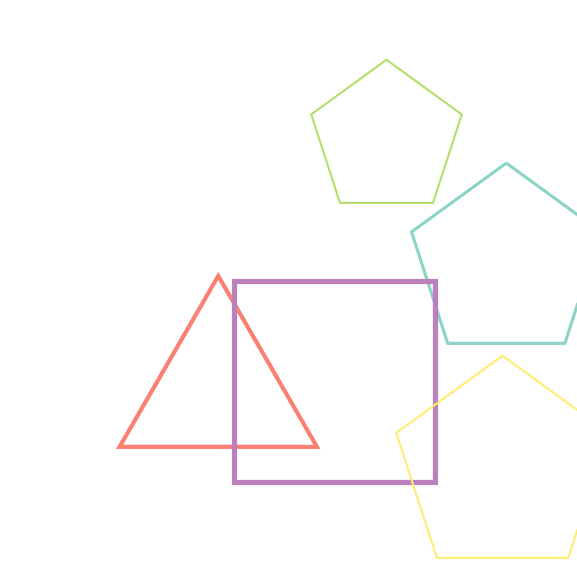[{"shape": "pentagon", "thickness": 1.5, "radius": 0.86, "center": [0.877, 0.544]}, {"shape": "triangle", "thickness": 2, "radius": 0.99, "center": [0.378, 0.324]}, {"shape": "pentagon", "thickness": 1, "radius": 0.69, "center": [0.669, 0.759]}, {"shape": "square", "thickness": 2.5, "radius": 0.87, "center": [0.579, 0.338]}, {"shape": "pentagon", "thickness": 1, "radius": 0.97, "center": [0.87, 0.19]}]